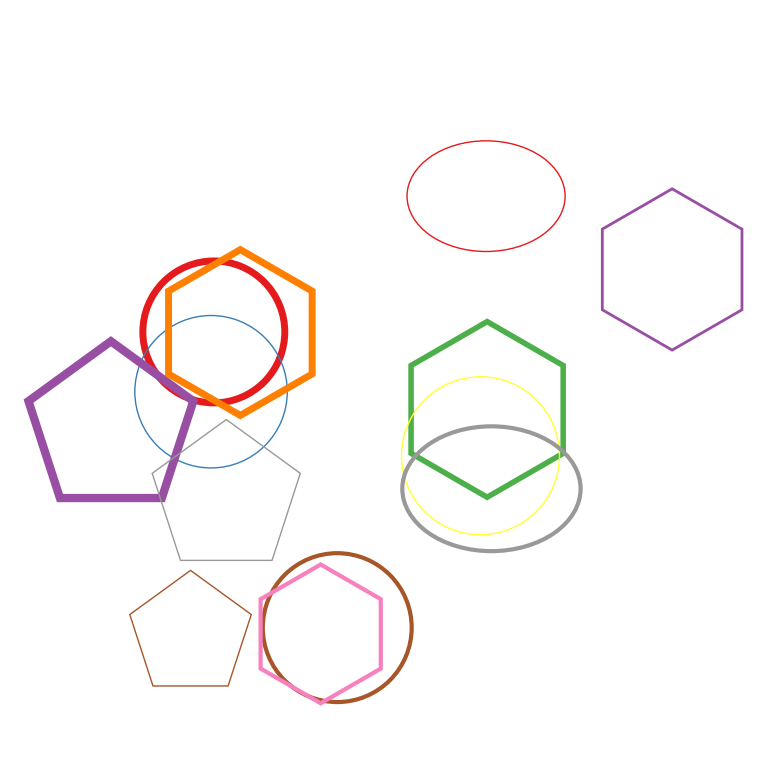[{"shape": "oval", "thickness": 0.5, "radius": 0.51, "center": [0.631, 0.745]}, {"shape": "circle", "thickness": 2.5, "radius": 0.46, "center": [0.278, 0.569]}, {"shape": "circle", "thickness": 0.5, "radius": 0.49, "center": [0.274, 0.491]}, {"shape": "hexagon", "thickness": 2, "radius": 0.57, "center": [0.633, 0.468]}, {"shape": "pentagon", "thickness": 3, "radius": 0.56, "center": [0.144, 0.444]}, {"shape": "hexagon", "thickness": 1, "radius": 0.52, "center": [0.873, 0.65]}, {"shape": "hexagon", "thickness": 2.5, "radius": 0.54, "center": [0.312, 0.568]}, {"shape": "circle", "thickness": 0.5, "radius": 0.51, "center": [0.624, 0.408]}, {"shape": "circle", "thickness": 1.5, "radius": 0.48, "center": [0.438, 0.185]}, {"shape": "pentagon", "thickness": 0.5, "radius": 0.41, "center": [0.247, 0.176]}, {"shape": "hexagon", "thickness": 1.5, "radius": 0.45, "center": [0.416, 0.177]}, {"shape": "pentagon", "thickness": 0.5, "radius": 0.51, "center": [0.294, 0.354]}, {"shape": "oval", "thickness": 1.5, "radius": 0.58, "center": [0.638, 0.365]}]